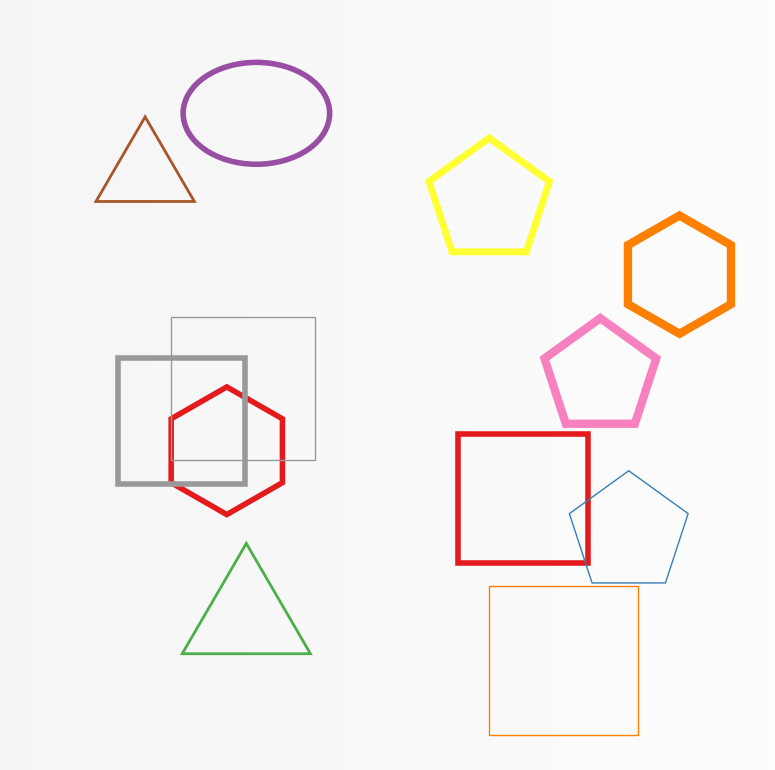[{"shape": "square", "thickness": 2, "radius": 0.42, "center": [0.674, 0.353]}, {"shape": "hexagon", "thickness": 2, "radius": 0.41, "center": [0.293, 0.415]}, {"shape": "pentagon", "thickness": 0.5, "radius": 0.4, "center": [0.811, 0.308]}, {"shape": "triangle", "thickness": 1, "radius": 0.48, "center": [0.318, 0.199]}, {"shape": "oval", "thickness": 2, "radius": 0.47, "center": [0.331, 0.853]}, {"shape": "square", "thickness": 0.5, "radius": 0.48, "center": [0.726, 0.142]}, {"shape": "hexagon", "thickness": 3, "radius": 0.38, "center": [0.877, 0.643]}, {"shape": "pentagon", "thickness": 2.5, "radius": 0.41, "center": [0.631, 0.739]}, {"shape": "triangle", "thickness": 1, "radius": 0.37, "center": [0.187, 0.775]}, {"shape": "pentagon", "thickness": 3, "radius": 0.38, "center": [0.775, 0.511]}, {"shape": "square", "thickness": 2, "radius": 0.41, "center": [0.234, 0.453]}, {"shape": "square", "thickness": 0.5, "radius": 0.46, "center": [0.314, 0.495]}]